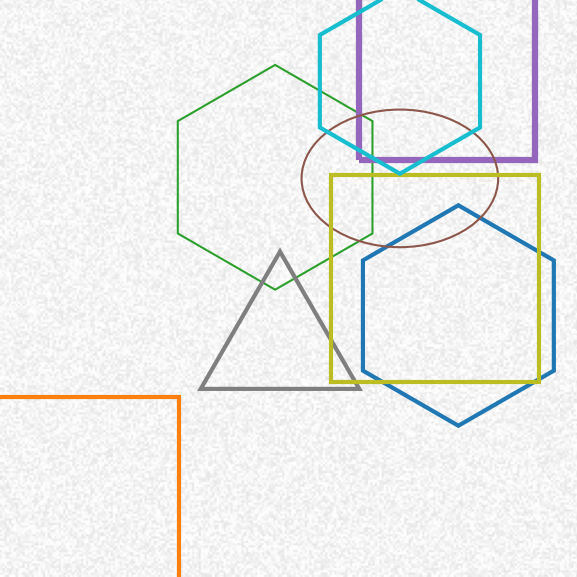[{"shape": "hexagon", "thickness": 2, "radius": 0.95, "center": [0.794, 0.453]}, {"shape": "square", "thickness": 2, "radius": 0.99, "center": [0.112, 0.113]}, {"shape": "hexagon", "thickness": 1, "radius": 0.97, "center": [0.476, 0.692]}, {"shape": "square", "thickness": 3, "radius": 0.76, "center": [0.774, 0.874]}, {"shape": "oval", "thickness": 1, "radius": 0.85, "center": [0.692, 0.69]}, {"shape": "triangle", "thickness": 2, "radius": 0.79, "center": [0.485, 0.405]}, {"shape": "square", "thickness": 2, "radius": 0.9, "center": [0.753, 0.517]}, {"shape": "hexagon", "thickness": 2, "radius": 0.8, "center": [0.693, 0.858]}]